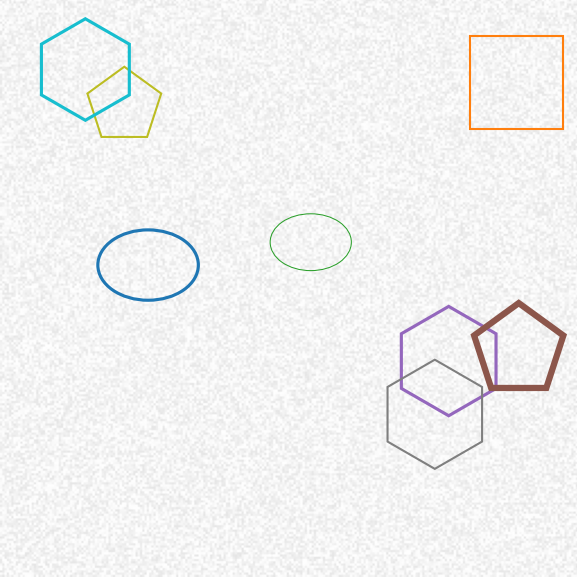[{"shape": "oval", "thickness": 1.5, "radius": 0.44, "center": [0.256, 0.54]}, {"shape": "square", "thickness": 1, "radius": 0.4, "center": [0.894, 0.856]}, {"shape": "oval", "thickness": 0.5, "radius": 0.35, "center": [0.538, 0.58]}, {"shape": "hexagon", "thickness": 1.5, "radius": 0.47, "center": [0.777, 0.374]}, {"shape": "pentagon", "thickness": 3, "radius": 0.41, "center": [0.898, 0.393]}, {"shape": "hexagon", "thickness": 1, "radius": 0.47, "center": [0.753, 0.282]}, {"shape": "pentagon", "thickness": 1, "radius": 0.34, "center": [0.215, 0.816]}, {"shape": "hexagon", "thickness": 1.5, "radius": 0.44, "center": [0.148, 0.879]}]